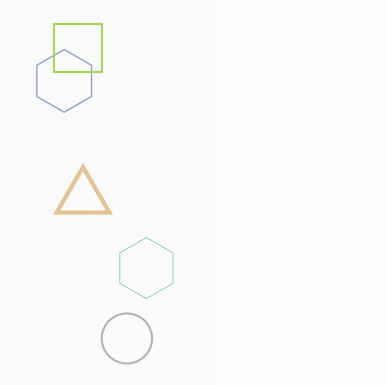[{"shape": "hexagon", "thickness": 0.5, "radius": 0.4, "center": [0.378, 0.304]}, {"shape": "hexagon", "thickness": 1, "radius": 0.41, "center": [0.166, 0.79]}, {"shape": "square", "thickness": 1.5, "radius": 0.31, "center": [0.202, 0.875]}, {"shape": "triangle", "thickness": 3, "radius": 0.39, "center": [0.214, 0.487]}, {"shape": "circle", "thickness": 1.5, "radius": 0.33, "center": [0.327, 0.121]}]